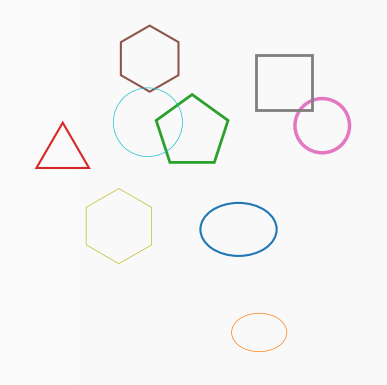[{"shape": "oval", "thickness": 1.5, "radius": 0.49, "center": [0.616, 0.404]}, {"shape": "oval", "thickness": 0.5, "radius": 0.36, "center": [0.669, 0.136]}, {"shape": "pentagon", "thickness": 2, "radius": 0.49, "center": [0.496, 0.657]}, {"shape": "triangle", "thickness": 1.5, "radius": 0.39, "center": [0.162, 0.603]}, {"shape": "hexagon", "thickness": 1.5, "radius": 0.43, "center": [0.386, 0.848]}, {"shape": "circle", "thickness": 2.5, "radius": 0.35, "center": [0.832, 0.674]}, {"shape": "square", "thickness": 2, "radius": 0.36, "center": [0.733, 0.785]}, {"shape": "hexagon", "thickness": 0.5, "radius": 0.49, "center": [0.307, 0.413]}, {"shape": "circle", "thickness": 0.5, "radius": 0.45, "center": [0.382, 0.682]}]